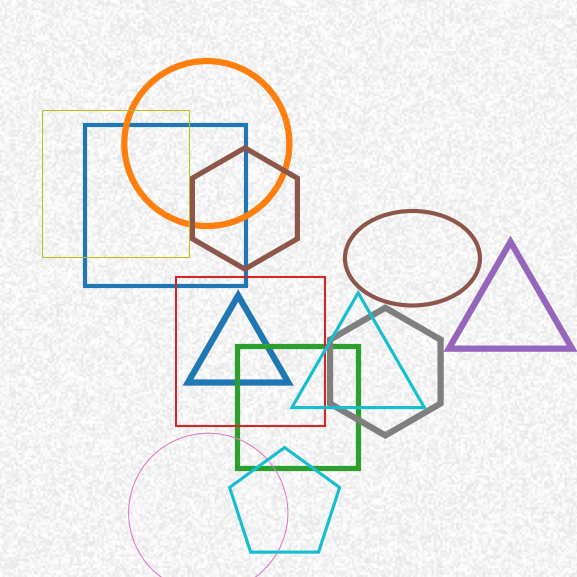[{"shape": "triangle", "thickness": 3, "radius": 0.5, "center": [0.412, 0.387]}, {"shape": "square", "thickness": 2, "radius": 0.69, "center": [0.287, 0.643]}, {"shape": "circle", "thickness": 3, "radius": 0.71, "center": [0.358, 0.751]}, {"shape": "square", "thickness": 2.5, "radius": 0.53, "center": [0.516, 0.294]}, {"shape": "square", "thickness": 1, "radius": 0.65, "center": [0.434, 0.391]}, {"shape": "triangle", "thickness": 3, "radius": 0.62, "center": [0.884, 0.457]}, {"shape": "hexagon", "thickness": 2.5, "radius": 0.52, "center": [0.424, 0.638]}, {"shape": "oval", "thickness": 2, "radius": 0.58, "center": [0.714, 0.552]}, {"shape": "circle", "thickness": 0.5, "radius": 0.69, "center": [0.361, 0.111]}, {"shape": "hexagon", "thickness": 3, "radius": 0.55, "center": [0.667, 0.356]}, {"shape": "square", "thickness": 0.5, "radius": 0.64, "center": [0.199, 0.681]}, {"shape": "triangle", "thickness": 1.5, "radius": 0.66, "center": [0.62, 0.36]}, {"shape": "pentagon", "thickness": 1.5, "radius": 0.5, "center": [0.493, 0.124]}]